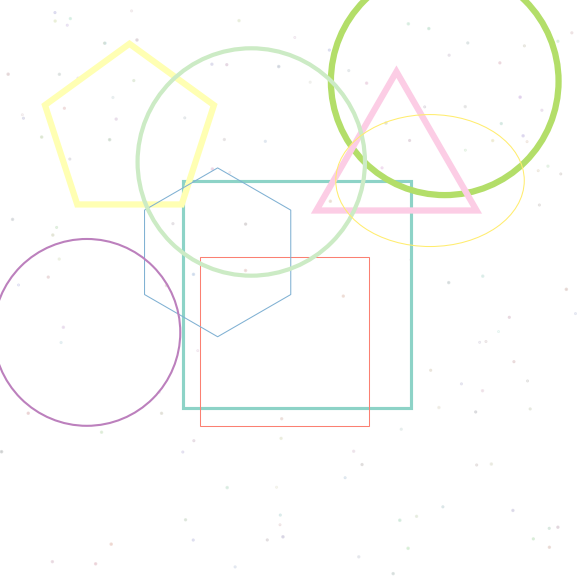[{"shape": "square", "thickness": 1.5, "radius": 0.98, "center": [0.514, 0.489]}, {"shape": "pentagon", "thickness": 3, "radius": 0.77, "center": [0.224, 0.77]}, {"shape": "square", "thickness": 0.5, "radius": 0.73, "center": [0.492, 0.408]}, {"shape": "hexagon", "thickness": 0.5, "radius": 0.73, "center": [0.377, 0.562]}, {"shape": "circle", "thickness": 3, "radius": 0.99, "center": [0.77, 0.858]}, {"shape": "triangle", "thickness": 3, "radius": 0.8, "center": [0.686, 0.715]}, {"shape": "circle", "thickness": 1, "radius": 0.81, "center": [0.15, 0.424]}, {"shape": "circle", "thickness": 2, "radius": 0.98, "center": [0.435, 0.719]}, {"shape": "oval", "thickness": 0.5, "radius": 0.82, "center": [0.745, 0.686]}]